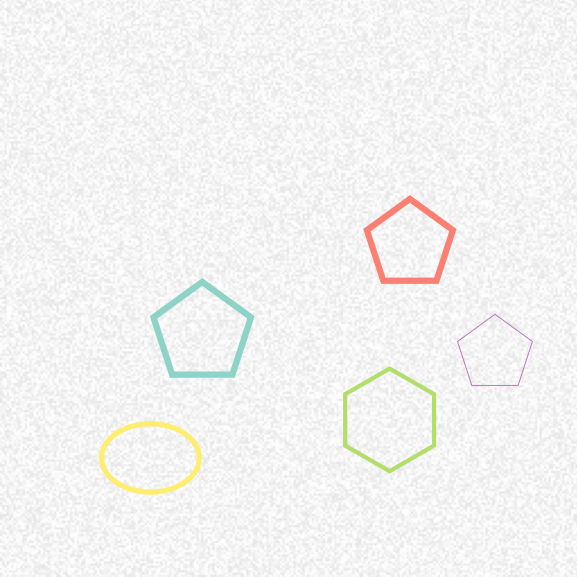[{"shape": "pentagon", "thickness": 3, "radius": 0.44, "center": [0.35, 0.422]}, {"shape": "pentagon", "thickness": 3, "radius": 0.39, "center": [0.71, 0.576]}, {"shape": "hexagon", "thickness": 2, "radius": 0.44, "center": [0.675, 0.272]}, {"shape": "pentagon", "thickness": 0.5, "radius": 0.34, "center": [0.857, 0.387]}, {"shape": "oval", "thickness": 2.5, "radius": 0.42, "center": [0.26, 0.206]}]